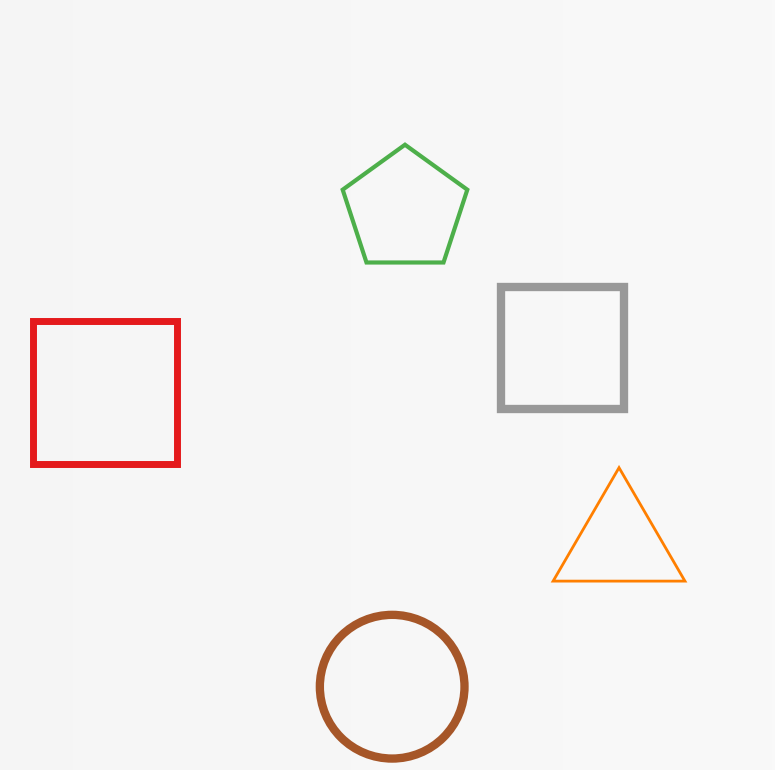[{"shape": "square", "thickness": 2.5, "radius": 0.46, "center": [0.136, 0.491]}, {"shape": "pentagon", "thickness": 1.5, "radius": 0.42, "center": [0.523, 0.727]}, {"shape": "triangle", "thickness": 1, "radius": 0.49, "center": [0.799, 0.294]}, {"shape": "circle", "thickness": 3, "radius": 0.47, "center": [0.506, 0.108]}, {"shape": "square", "thickness": 3, "radius": 0.4, "center": [0.726, 0.548]}]